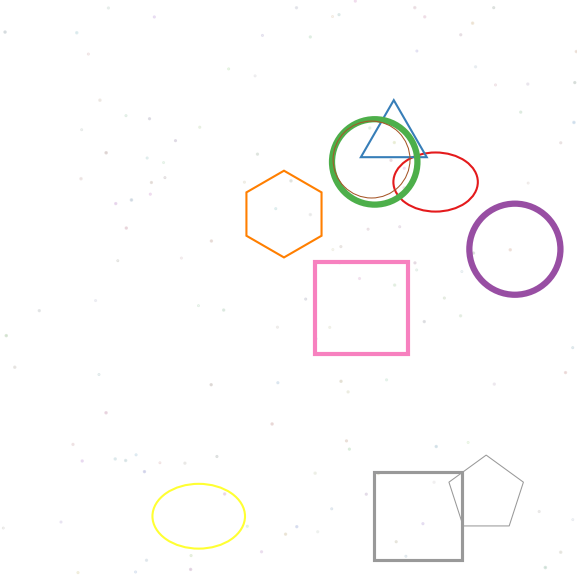[{"shape": "oval", "thickness": 1, "radius": 0.37, "center": [0.754, 0.684]}, {"shape": "triangle", "thickness": 1, "radius": 0.33, "center": [0.682, 0.76]}, {"shape": "circle", "thickness": 3, "radius": 0.37, "center": [0.649, 0.719]}, {"shape": "circle", "thickness": 3, "radius": 0.39, "center": [0.892, 0.568]}, {"shape": "hexagon", "thickness": 1, "radius": 0.38, "center": [0.492, 0.628]}, {"shape": "oval", "thickness": 1, "radius": 0.4, "center": [0.344, 0.105]}, {"shape": "circle", "thickness": 0.5, "radius": 0.33, "center": [0.643, 0.723]}, {"shape": "square", "thickness": 2, "radius": 0.4, "center": [0.626, 0.466]}, {"shape": "square", "thickness": 1.5, "radius": 0.38, "center": [0.724, 0.106]}, {"shape": "pentagon", "thickness": 0.5, "radius": 0.34, "center": [0.842, 0.143]}]